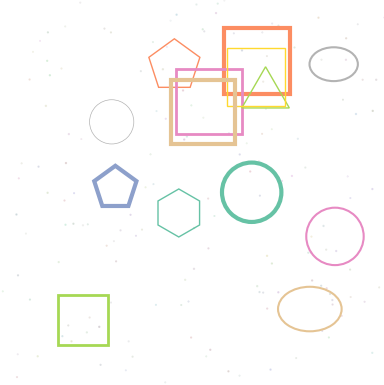[{"shape": "hexagon", "thickness": 1, "radius": 0.31, "center": [0.464, 0.447]}, {"shape": "circle", "thickness": 3, "radius": 0.39, "center": [0.654, 0.501]}, {"shape": "square", "thickness": 3, "radius": 0.43, "center": [0.667, 0.841]}, {"shape": "pentagon", "thickness": 1, "radius": 0.35, "center": [0.453, 0.83]}, {"shape": "pentagon", "thickness": 3, "radius": 0.29, "center": [0.3, 0.512]}, {"shape": "square", "thickness": 2, "radius": 0.42, "center": [0.543, 0.736]}, {"shape": "circle", "thickness": 1.5, "radius": 0.37, "center": [0.87, 0.386]}, {"shape": "triangle", "thickness": 1, "radius": 0.36, "center": [0.69, 0.755]}, {"shape": "square", "thickness": 2, "radius": 0.33, "center": [0.215, 0.168]}, {"shape": "square", "thickness": 1, "radius": 0.38, "center": [0.665, 0.8]}, {"shape": "oval", "thickness": 1.5, "radius": 0.41, "center": [0.805, 0.197]}, {"shape": "square", "thickness": 3, "radius": 0.42, "center": [0.528, 0.709]}, {"shape": "circle", "thickness": 0.5, "radius": 0.29, "center": [0.29, 0.684]}, {"shape": "oval", "thickness": 1.5, "radius": 0.31, "center": [0.867, 0.833]}]